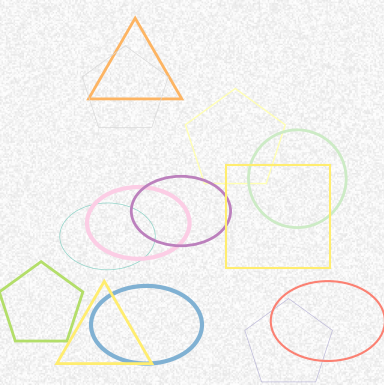[{"shape": "oval", "thickness": 0.5, "radius": 0.62, "center": [0.279, 0.386]}, {"shape": "pentagon", "thickness": 1, "radius": 0.68, "center": [0.611, 0.634]}, {"shape": "pentagon", "thickness": 0.5, "radius": 0.6, "center": [0.75, 0.105]}, {"shape": "oval", "thickness": 1.5, "radius": 0.74, "center": [0.851, 0.166]}, {"shape": "oval", "thickness": 3, "radius": 0.72, "center": [0.381, 0.157]}, {"shape": "triangle", "thickness": 2, "radius": 0.7, "center": [0.351, 0.813]}, {"shape": "pentagon", "thickness": 2, "radius": 0.57, "center": [0.107, 0.206]}, {"shape": "oval", "thickness": 3, "radius": 0.67, "center": [0.359, 0.421]}, {"shape": "pentagon", "thickness": 0.5, "radius": 0.59, "center": [0.325, 0.764]}, {"shape": "oval", "thickness": 2, "radius": 0.64, "center": [0.47, 0.452]}, {"shape": "circle", "thickness": 2, "radius": 0.63, "center": [0.772, 0.536]}, {"shape": "triangle", "thickness": 2, "radius": 0.71, "center": [0.271, 0.127]}, {"shape": "square", "thickness": 1.5, "radius": 0.67, "center": [0.722, 0.438]}]